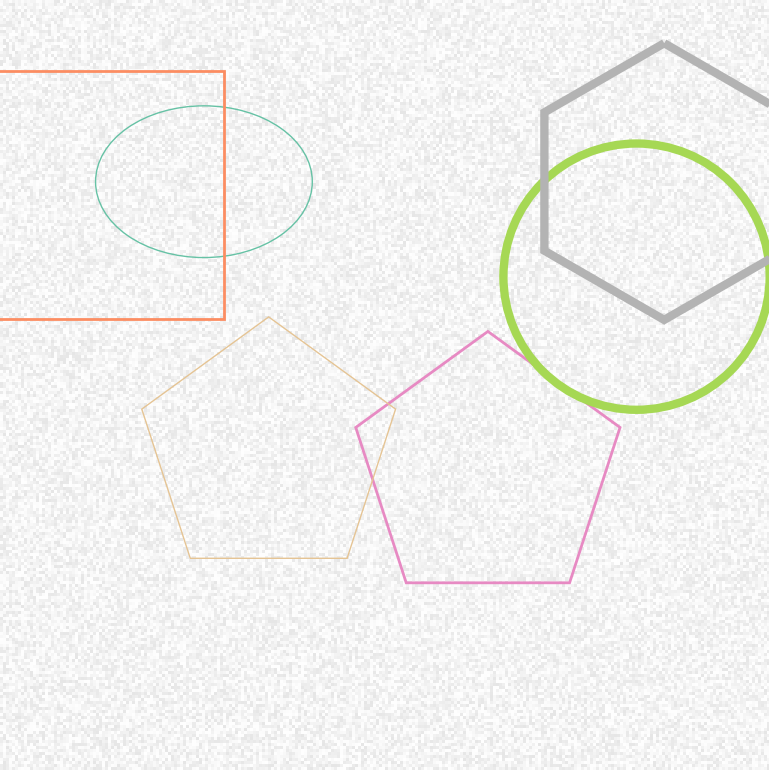[{"shape": "oval", "thickness": 0.5, "radius": 0.7, "center": [0.265, 0.764]}, {"shape": "square", "thickness": 1, "radius": 0.81, "center": [0.13, 0.747]}, {"shape": "pentagon", "thickness": 1, "radius": 0.9, "center": [0.634, 0.389]}, {"shape": "circle", "thickness": 3, "radius": 0.86, "center": [0.827, 0.641]}, {"shape": "pentagon", "thickness": 0.5, "radius": 0.87, "center": [0.349, 0.415]}, {"shape": "hexagon", "thickness": 3, "radius": 0.9, "center": [0.863, 0.764]}]